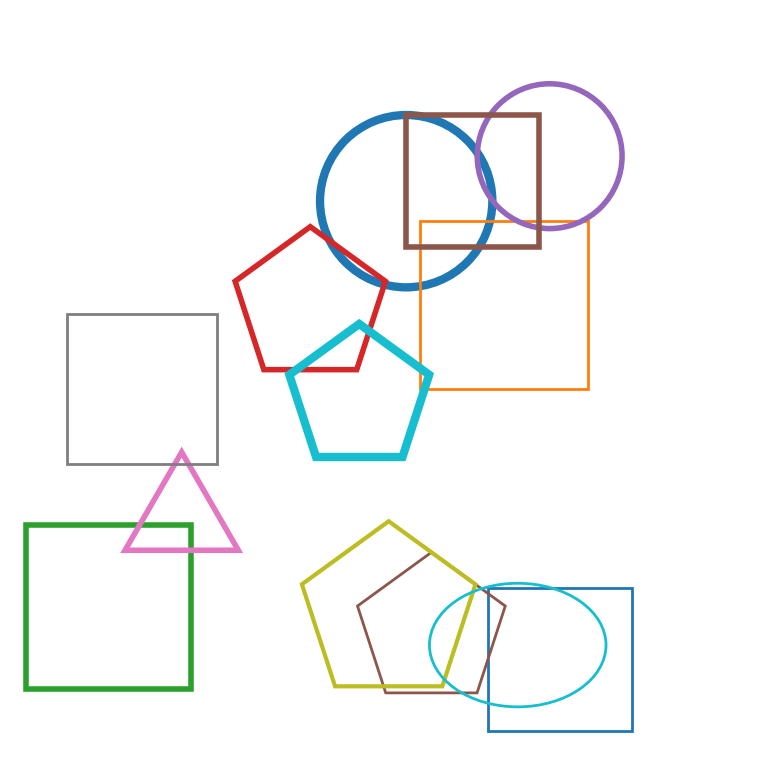[{"shape": "square", "thickness": 1, "radius": 0.47, "center": [0.728, 0.144]}, {"shape": "circle", "thickness": 3, "radius": 0.56, "center": [0.528, 0.739]}, {"shape": "square", "thickness": 1, "radius": 0.54, "center": [0.655, 0.604]}, {"shape": "square", "thickness": 2, "radius": 0.53, "center": [0.141, 0.212]}, {"shape": "pentagon", "thickness": 2, "radius": 0.51, "center": [0.403, 0.603]}, {"shape": "circle", "thickness": 2, "radius": 0.47, "center": [0.714, 0.797]}, {"shape": "pentagon", "thickness": 1, "radius": 0.5, "center": [0.56, 0.182]}, {"shape": "square", "thickness": 2, "radius": 0.43, "center": [0.614, 0.765]}, {"shape": "triangle", "thickness": 2, "radius": 0.42, "center": [0.236, 0.328]}, {"shape": "square", "thickness": 1, "radius": 0.49, "center": [0.185, 0.495]}, {"shape": "pentagon", "thickness": 1.5, "radius": 0.59, "center": [0.505, 0.205]}, {"shape": "oval", "thickness": 1, "radius": 0.57, "center": [0.672, 0.162]}, {"shape": "pentagon", "thickness": 3, "radius": 0.48, "center": [0.467, 0.484]}]